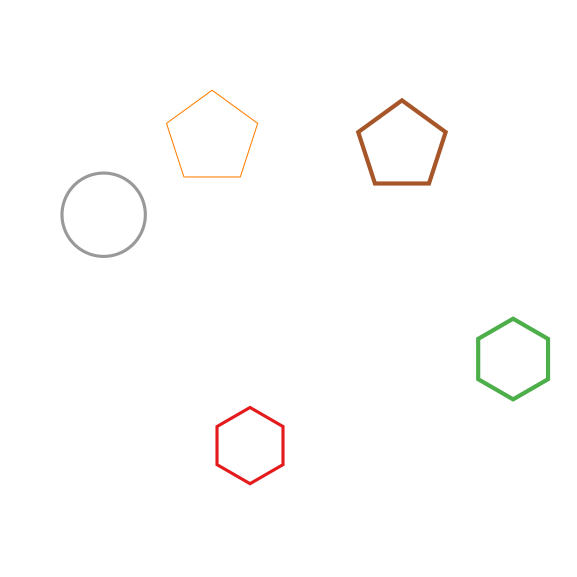[{"shape": "hexagon", "thickness": 1.5, "radius": 0.33, "center": [0.433, 0.228]}, {"shape": "hexagon", "thickness": 2, "radius": 0.35, "center": [0.888, 0.377]}, {"shape": "pentagon", "thickness": 0.5, "radius": 0.42, "center": [0.367, 0.76]}, {"shape": "pentagon", "thickness": 2, "radius": 0.4, "center": [0.696, 0.746]}, {"shape": "circle", "thickness": 1.5, "radius": 0.36, "center": [0.179, 0.627]}]